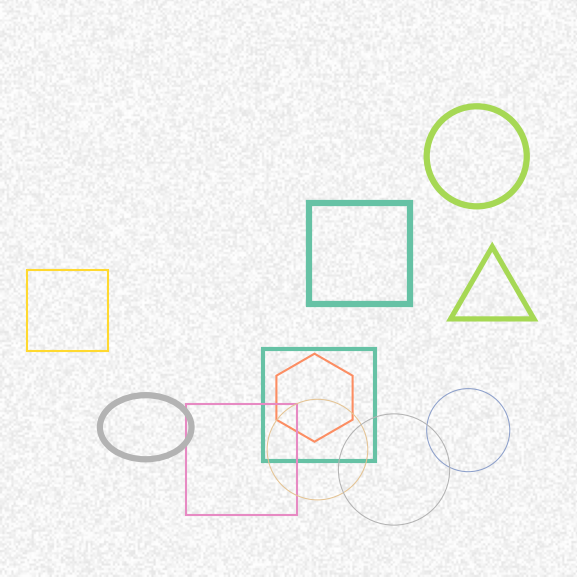[{"shape": "square", "thickness": 2, "radius": 0.48, "center": [0.552, 0.297]}, {"shape": "square", "thickness": 3, "radius": 0.44, "center": [0.623, 0.561]}, {"shape": "hexagon", "thickness": 1, "radius": 0.38, "center": [0.545, 0.31]}, {"shape": "circle", "thickness": 0.5, "radius": 0.36, "center": [0.811, 0.254]}, {"shape": "square", "thickness": 1, "radius": 0.48, "center": [0.418, 0.204]}, {"shape": "triangle", "thickness": 2.5, "radius": 0.42, "center": [0.852, 0.489]}, {"shape": "circle", "thickness": 3, "radius": 0.43, "center": [0.826, 0.728]}, {"shape": "square", "thickness": 1, "radius": 0.35, "center": [0.117, 0.462]}, {"shape": "circle", "thickness": 0.5, "radius": 0.44, "center": [0.55, 0.221]}, {"shape": "oval", "thickness": 3, "radius": 0.4, "center": [0.252, 0.259]}, {"shape": "circle", "thickness": 0.5, "radius": 0.48, "center": [0.682, 0.186]}]